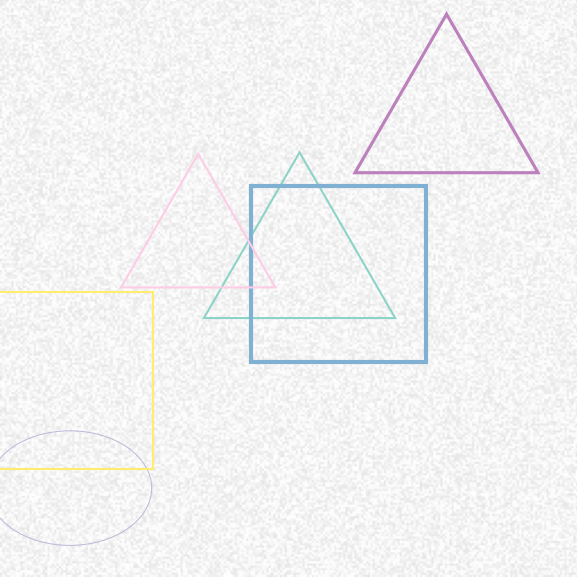[{"shape": "triangle", "thickness": 1, "radius": 0.96, "center": [0.519, 0.544]}, {"shape": "oval", "thickness": 0.5, "radius": 0.71, "center": [0.121, 0.154]}, {"shape": "square", "thickness": 2, "radius": 0.76, "center": [0.586, 0.525]}, {"shape": "triangle", "thickness": 1, "radius": 0.77, "center": [0.343, 0.579]}, {"shape": "triangle", "thickness": 1.5, "radius": 0.92, "center": [0.773, 0.792]}, {"shape": "square", "thickness": 1, "radius": 0.77, "center": [0.112, 0.34]}]